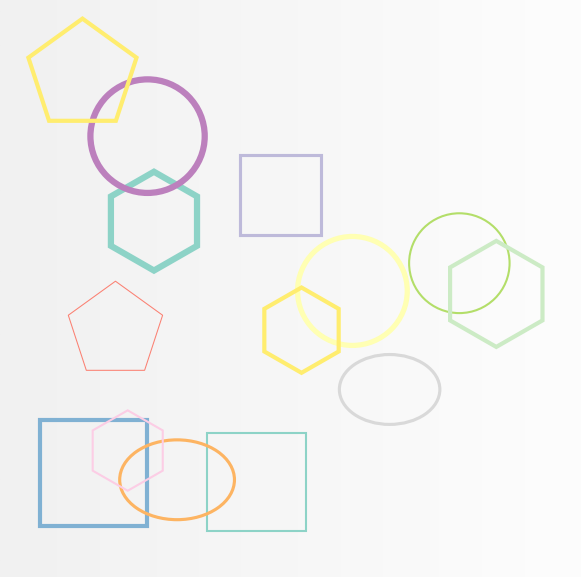[{"shape": "square", "thickness": 1, "radius": 0.43, "center": [0.442, 0.165]}, {"shape": "hexagon", "thickness": 3, "radius": 0.43, "center": [0.265, 0.616]}, {"shape": "circle", "thickness": 2.5, "radius": 0.47, "center": [0.606, 0.495]}, {"shape": "square", "thickness": 1.5, "radius": 0.35, "center": [0.482, 0.662]}, {"shape": "pentagon", "thickness": 0.5, "radius": 0.43, "center": [0.199, 0.427]}, {"shape": "square", "thickness": 2, "radius": 0.46, "center": [0.161, 0.18]}, {"shape": "oval", "thickness": 1.5, "radius": 0.49, "center": [0.305, 0.168]}, {"shape": "circle", "thickness": 1, "radius": 0.43, "center": [0.79, 0.543]}, {"shape": "hexagon", "thickness": 1, "radius": 0.35, "center": [0.22, 0.219]}, {"shape": "oval", "thickness": 1.5, "radius": 0.43, "center": [0.67, 0.325]}, {"shape": "circle", "thickness": 3, "radius": 0.49, "center": [0.254, 0.763]}, {"shape": "hexagon", "thickness": 2, "radius": 0.46, "center": [0.854, 0.49]}, {"shape": "pentagon", "thickness": 2, "radius": 0.49, "center": [0.142, 0.869]}, {"shape": "hexagon", "thickness": 2, "radius": 0.37, "center": [0.519, 0.427]}]